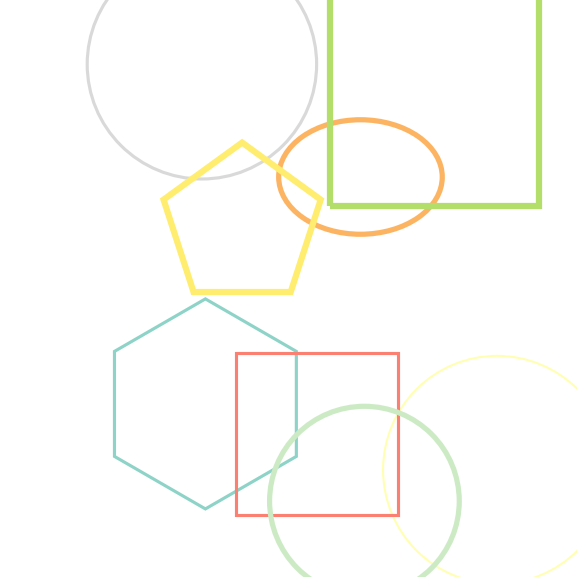[{"shape": "hexagon", "thickness": 1.5, "radius": 0.91, "center": [0.356, 0.3]}, {"shape": "circle", "thickness": 1, "radius": 0.99, "center": [0.861, 0.186]}, {"shape": "square", "thickness": 1.5, "radius": 0.7, "center": [0.549, 0.247]}, {"shape": "oval", "thickness": 2.5, "radius": 0.71, "center": [0.624, 0.693]}, {"shape": "square", "thickness": 3, "radius": 0.9, "center": [0.752, 0.823]}, {"shape": "circle", "thickness": 1.5, "radius": 0.99, "center": [0.35, 0.888]}, {"shape": "circle", "thickness": 2.5, "radius": 0.82, "center": [0.631, 0.131]}, {"shape": "pentagon", "thickness": 3, "radius": 0.72, "center": [0.419, 0.609]}]